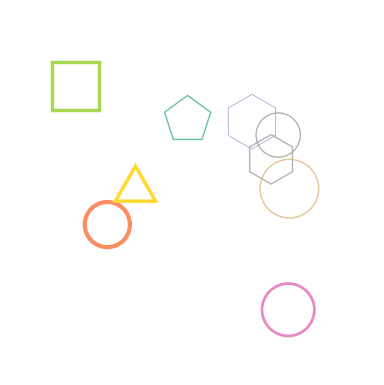[{"shape": "pentagon", "thickness": 1, "radius": 0.32, "center": [0.487, 0.689]}, {"shape": "circle", "thickness": 3, "radius": 0.29, "center": [0.279, 0.417]}, {"shape": "hexagon", "thickness": 0.5, "radius": 0.36, "center": [0.654, 0.684]}, {"shape": "circle", "thickness": 2, "radius": 0.34, "center": [0.749, 0.195]}, {"shape": "square", "thickness": 2.5, "radius": 0.31, "center": [0.196, 0.777]}, {"shape": "triangle", "thickness": 2.5, "radius": 0.3, "center": [0.352, 0.508]}, {"shape": "circle", "thickness": 1, "radius": 0.38, "center": [0.752, 0.51]}, {"shape": "circle", "thickness": 1, "radius": 0.29, "center": [0.723, 0.649]}, {"shape": "hexagon", "thickness": 1, "radius": 0.32, "center": [0.704, 0.586]}]